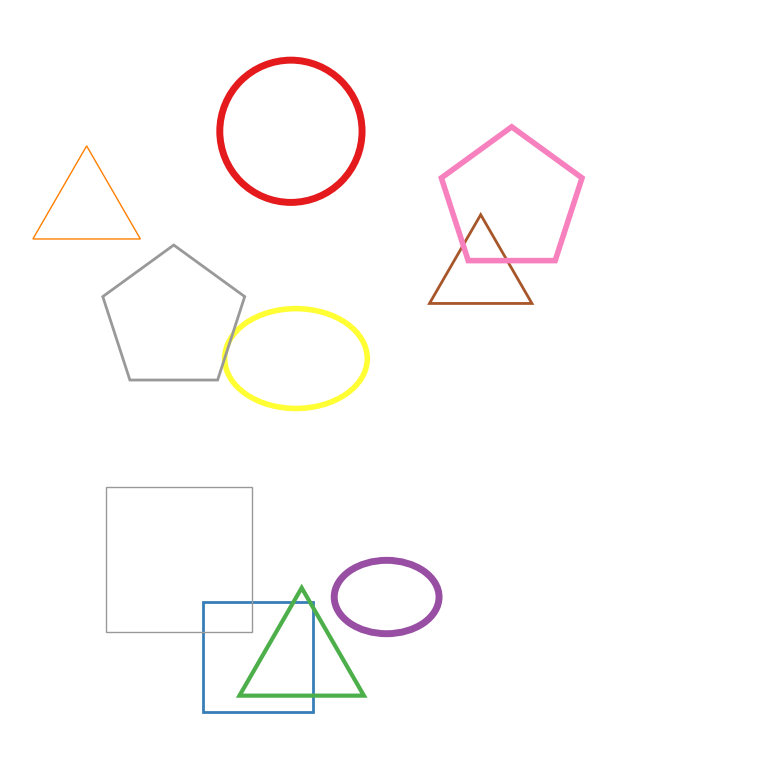[{"shape": "circle", "thickness": 2.5, "radius": 0.46, "center": [0.378, 0.829]}, {"shape": "square", "thickness": 1, "radius": 0.36, "center": [0.335, 0.147]}, {"shape": "triangle", "thickness": 1.5, "radius": 0.47, "center": [0.392, 0.143]}, {"shape": "oval", "thickness": 2.5, "radius": 0.34, "center": [0.502, 0.225]}, {"shape": "triangle", "thickness": 0.5, "radius": 0.4, "center": [0.113, 0.73]}, {"shape": "oval", "thickness": 2, "radius": 0.46, "center": [0.384, 0.534]}, {"shape": "triangle", "thickness": 1, "radius": 0.38, "center": [0.624, 0.644]}, {"shape": "pentagon", "thickness": 2, "radius": 0.48, "center": [0.665, 0.739]}, {"shape": "square", "thickness": 0.5, "radius": 0.47, "center": [0.232, 0.273]}, {"shape": "pentagon", "thickness": 1, "radius": 0.48, "center": [0.226, 0.585]}]